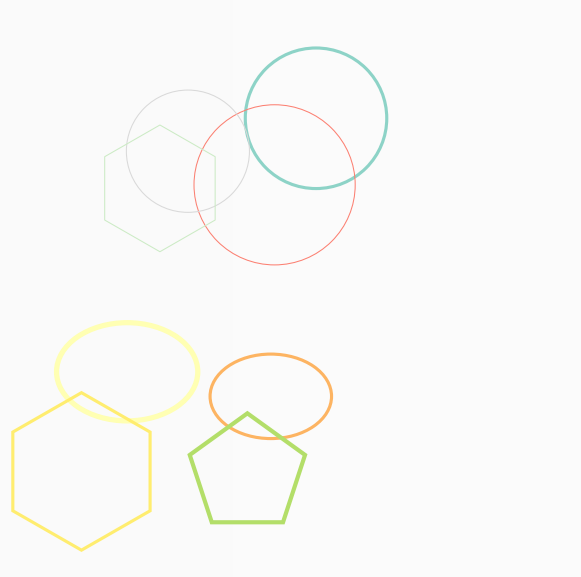[{"shape": "circle", "thickness": 1.5, "radius": 0.61, "center": [0.544, 0.794]}, {"shape": "oval", "thickness": 2.5, "radius": 0.61, "center": [0.219, 0.355]}, {"shape": "circle", "thickness": 0.5, "radius": 0.69, "center": [0.472, 0.679]}, {"shape": "oval", "thickness": 1.5, "radius": 0.52, "center": [0.466, 0.313]}, {"shape": "pentagon", "thickness": 2, "radius": 0.52, "center": [0.426, 0.179]}, {"shape": "circle", "thickness": 0.5, "radius": 0.53, "center": [0.323, 0.737]}, {"shape": "hexagon", "thickness": 0.5, "radius": 0.55, "center": [0.275, 0.673]}, {"shape": "hexagon", "thickness": 1.5, "radius": 0.68, "center": [0.14, 0.183]}]